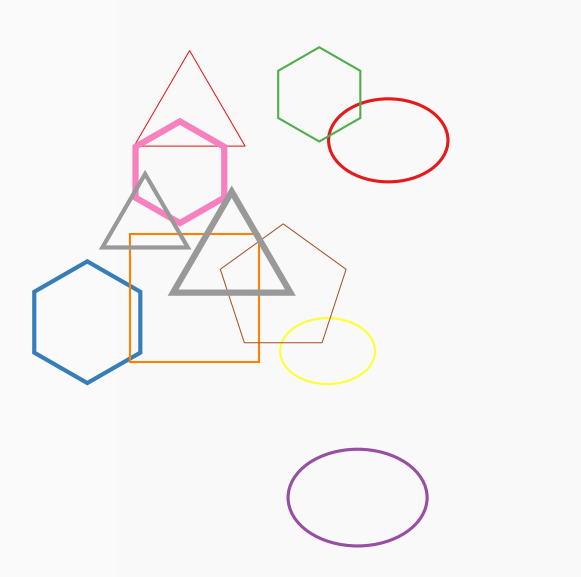[{"shape": "oval", "thickness": 1.5, "radius": 0.51, "center": [0.668, 0.756]}, {"shape": "triangle", "thickness": 0.5, "radius": 0.55, "center": [0.326, 0.801]}, {"shape": "hexagon", "thickness": 2, "radius": 0.53, "center": [0.15, 0.441]}, {"shape": "hexagon", "thickness": 1, "radius": 0.41, "center": [0.549, 0.836]}, {"shape": "oval", "thickness": 1.5, "radius": 0.6, "center": [0.615, 0.138]}, {"shape": "square", "thickness": 1, "radius": 0.56, "center": [0.335, 0.483]}, {"shape": "oval", "thickness": 1, "radius": 0.41, "center": [0.564, 0.391]}, {"shape": "pentagon", "thickness": 0.5, "radius": 0.57, "center": [0.487, 0.498]}, {"shape": "hexagon", "thickness": 3, "radius": 0.44, "center": [0.309, 0.701]}, {"shape": "triangle", "thickness": 3, "radius": 0.58, "center": [0.399, 0.551]}, {"shape": "triangle", "thickness": 2, "radius": 0.42, "center": [0.25, 0.613]}]